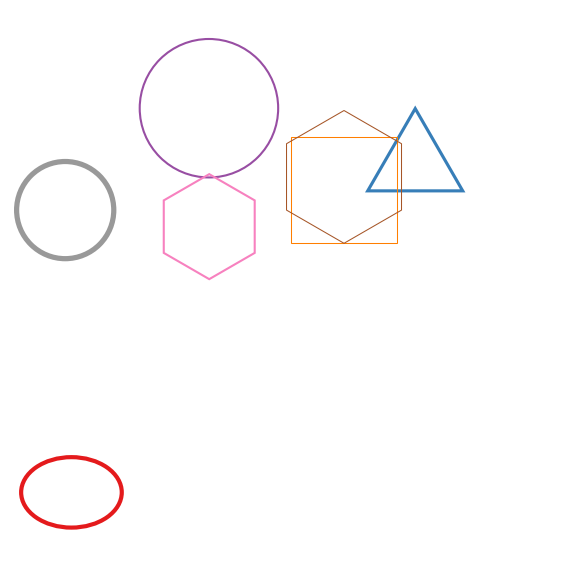[{"shape": "oval", "thickness": 2, "radius": 0.44, "center": [0.124, 0.147]}, {"shape": "triangle", "thickness": 1.5, "radius": 0.47, "center": [0.719, 0.716]}, {"shape": "circle", "thickness": 1, "radius": 0.6, "center": [0.362, 0.812]}, {"shape": "square", "thickness": 0.5, "radius": 0.46, "center": [0.596, 0.671]}, {"shape": "hexagon", "thickness": 0.5, "radius": 0.57, "center": [0.596, 0.693]}, {"shape": "hexagon", "thickness": 1, "radius": 0.45, "center": [0.362, 0.607]}, {"shape": "circle", "thickness": 2.5, "radius": 0.42, "center": [0.113, 0.635]}]